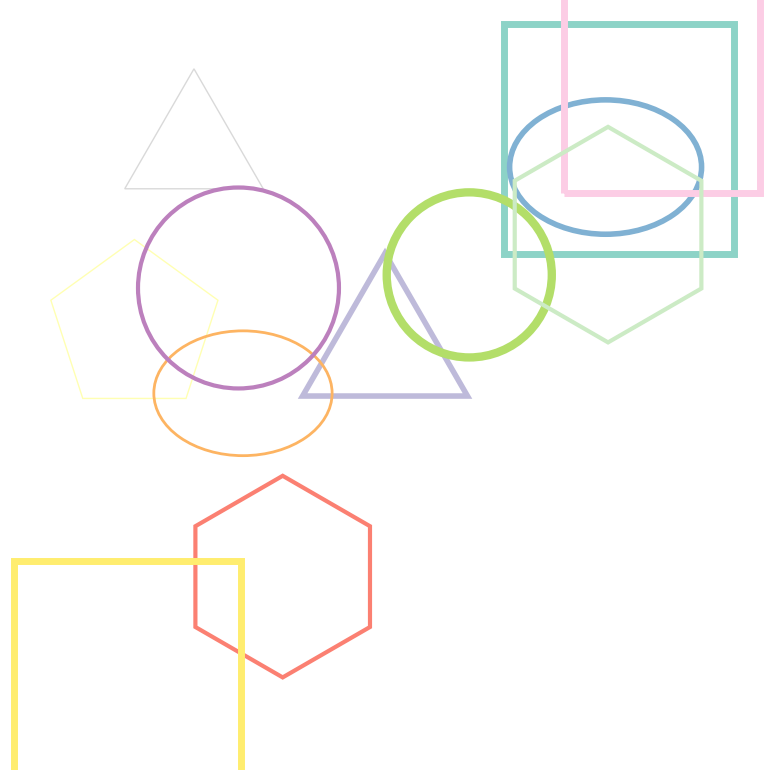[{"shape": "square", "thickness": 2.5, "radius": 0.75, "center": [0.803, 0.82]}, {"shape": "pentagon", "thickness": 0.5, "radius": 0.57, "center": [0.175, 0.575]}, {"shape": "triangle", "thickness": 2, "radius": 0.62, "center": [0.5, 0.547]}, {"shape": "hexagon", "thickness": 1.5, "radius": 0.65, "center": [0.367, 0.251]}, {"shape": "oval", "thickness": 2, "radius": 0.62, "center": [0.786, 0.783]}, {"shape": "oval", "thickness": 1, "radius": 0.58, "center": [0.316, 0.489]}, {"shape": "circle", "thickness": 3, "radius": 0.54, "center": [0.609, 0.643]}, {"shape": "square", "thickness": 2.5, "radius": 0.64, "center": [0.86, 0.877]}, {"shape": "triangle", "thickness": 0.5, "radius": 0.52, "center": [0.252, 0.807]}, {"shape": "circle", "thickness": 1.5, "radius": 0.65, "center": [0.31, 0.626]}, {"shape": "hexagon", "thickness": 1.5, "radius": 0.7, "center": [0.79, 0.695]}, {"shape": "square", "thickness": 2.5, "radius": 0.74, "center": [0.166, 0.124]}]